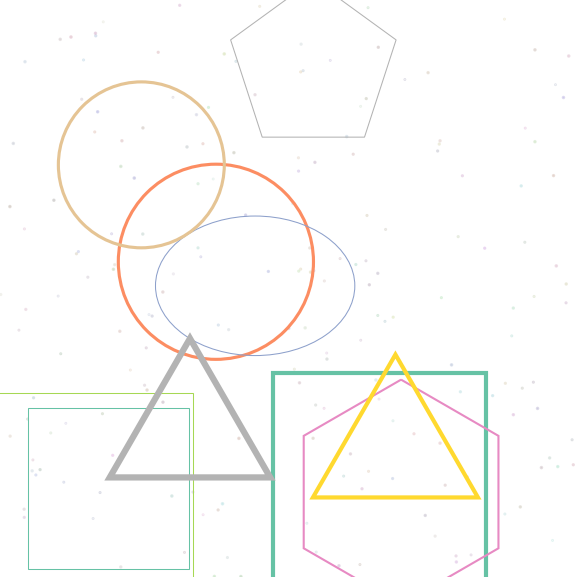[{"shape": "square", "thickness": 2, "radius": 0.92, "center": [0.657, 0.169]}, {"shape": "square", "thickness": 0.5, "radius": 0.7, "center": [0.187, 0.154]}, {"shape": "circle", "thickness": 1.5, "radius": 0.84, "center": [0.374, 0.546]}, {"shape": "oval", "thickness": 0.5, "radius": 0.86, "center": [0.442, 0.504]}, {"shape": "hexagon", "thickness": 1, "radius": 0.97, "center": [0.695, 0.147]}, {"shape": "square", "thickness": 0.5, "radius": 0.97, "center": [0.14, 0.125]}, {"shape": "triangle", "thickness": 2, "radius": 0.82, "center": [0.685, 0.22]}, {"shape": "circle", "thickness": 1.5, "radius": 0.72, "center": [0.245, 0.714]}, {"shape": "pentagon", "thickness": 0.5, "radius": 0.75, "center": [0.543, 0.884]}, {"shape": "triangle", "thickness": 3, "radius": 0.8, "center": [0.329, 0.253]}]